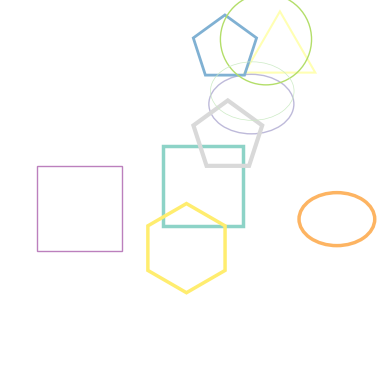[{"shape": "square", "thickness": 2.5, "radius": 0.52, "center": [0.527, 0.516]}, {"shape": "triangle", "thickness": 1.5, "radius": 0.53, "center": [0.727, 0.864]}, {"shape": "oval", "thickness": 1, "radius": 0.55, "center": [0.653, 0.73]}, {"shape": "pentagon", "thickness": 2, "radius": 0.43, "center": [0.584, 0.875]}, {"shape": "oval", "thickness": 2.5, "radius": 0.49, "center": [0.875, 0.431]}, {"shape": "circle", "thickness": 1, "radius": 0.59, "center": [0.691, 0.898]}, {"shape": "pentagon", "thickness": 3, "radius": 0.47, "center": [0.592, 0.645]}, {"shape": "square", "thickness": 1, "radius": 0.55, "center": [0.207, 0.457]}, {"shape": "oval", "thickness": 0.5, "radius": 0.54, "center": [0.655, 0.763]}, {"shape": "hexagon", "thickness": 2.5, "radius": 0.58, "center": [0.484, 0.355]}]